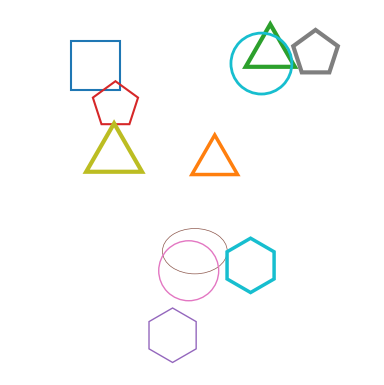[{"shape": "square", "thickness": 1.5, "radius": 0.32, "center": [0.249, 0.829]}, {"shape": "triangle", "thickness": 2.5, "radius": 0.34, "center": [0.558, 0.581]}, {"shape": "triangle", "thickness": 3, "radius": 0.37, "center": [0.702, 0.863]}, {"shape": "pentagon", "thickness": 1.5, "radius": 0.31, "center": [0.3, 0.727]}, {"shape": "hexagon", "thickness": 1, "radius": 0.35, "center": [0.448, 0.129]}, {"shape": "oval", "thickness": 0.5, "radius": 0.42, "center": [0.506, 0.348]}, {"shape": "circle", "thickness": 1, "radius": 0.39, "center": [0.49, 0.297]}, {"shape": "pentagon", "thickness": 3, "radius": 0.3, "center": [0.82, 0.861]}, {"shape": "triangle", "thickness": 3, "radius": 0.42, "center": [0.296, 0.596]}, {"shape": "circle", "thickness": 2, "radius": 0.4, "center": [0.679, 0.835]}, {"shape": "hexagon", "thickness": 2.5, "radius": 0.35, "center": [0.651, 0.311]}]